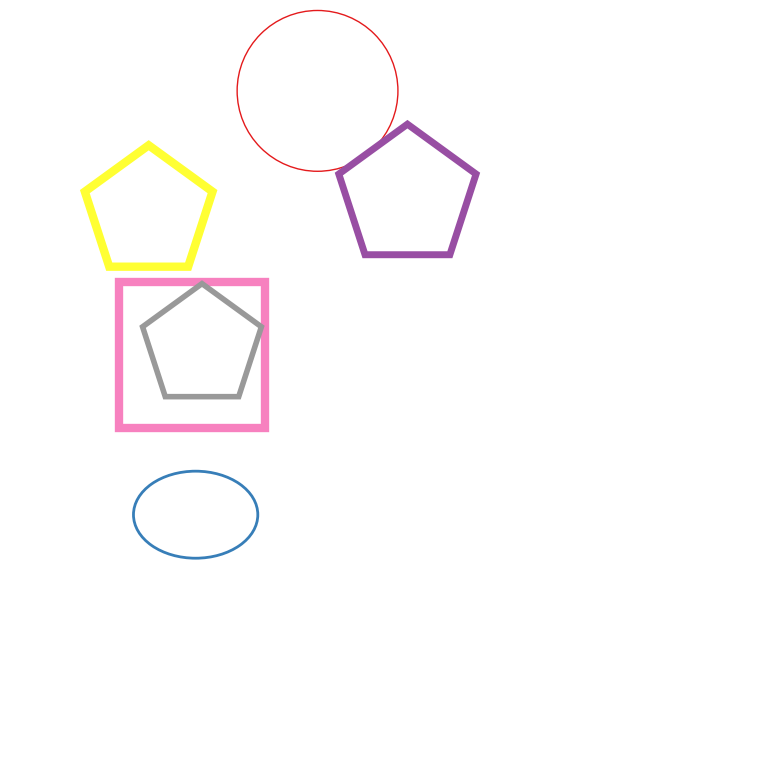[{"shape": "circle", "thickness": 0.5, "radius": 0.52, "center": [0.412, 0.882]}, {"shape": "oval", "thickness": 1, "radius": 0.4, "center": [0.254, 0.332]}, {"shape": "pentagon", "thickness": 2.5, "radius": 0.47, "center": [0.529, 0.745]}, {"shape": "pentagon", "thickness": 3, "radius": 0.44, "center": [0.193, 0.724]}, {"shape": "square", "thickness": 3, "radius": 0.47, "center": [0.249, 0.539]}, {"shape": "pentagon", "thickness": 2, "radius": 0.41, "center": [0.262, 0.551]}]